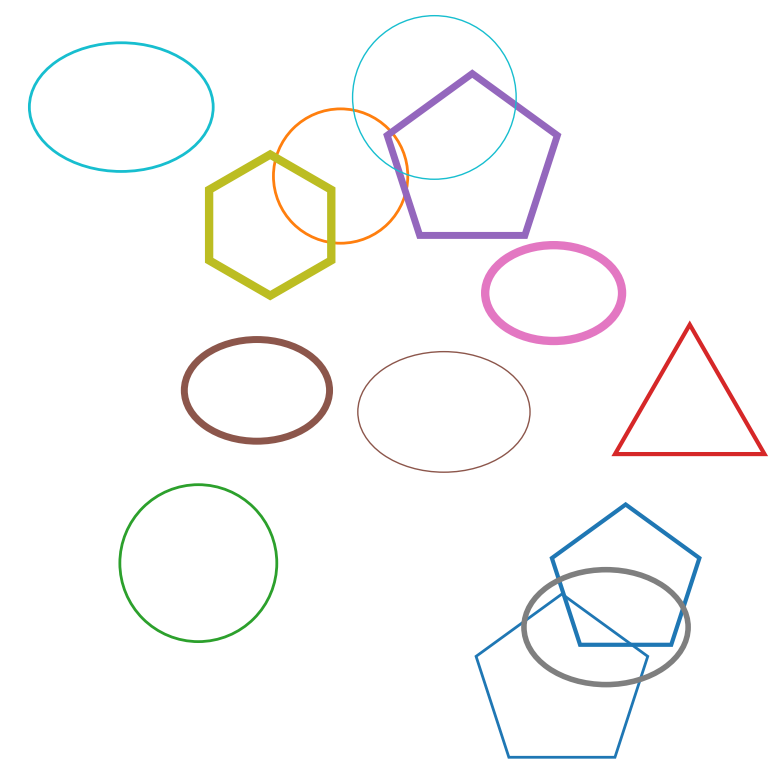[{"shape": "pentagon", "thickness": 1.5, "radius": 0.5, "center": [0.813, 0.244]}, {"shape": "pentagon", "thickness": 1, "radius": 0.59, "center": [0.73, 0.111]}, {"shape": "circle", "thickness": 1, "radius": 0.44, "center": [0.442, 0.771]}, {"shape": "circle", "thickness": 1, "radius": 0.51, "center": [0.258, 0.269]}, {"shape": "triangle", "thickness": 1.5, "radius": 0.56, "center": [0.896, 0.466]}, {"shape": "pentagon", "thickness": 2.5, "radius": 0.58, "center": [0.613, 0.788]}, {"shape": "oval", "thickness": 2.5, "radius": 0.47, "center": [0.334, 0.493]}, {"shape": "oval", "thickness": 0.5, "radius": 0.56, "center": [0.577, 0.465]}, {"shape": "oval", "thickness": 3, "radius": 0.44, "center": [0.719, 0.619]}, {"shape": "oval", "thickness": 2, "radius": 0.53, "center": [0.787, 0.186]}, {"shape": "hexagon", "thickness": 3, "radius": 0.46, "center": [0.351, 0.708]}, {"shape": "circle", "thickness": 0.5, "radius": 0.53, "center": [0.564, 0.873]}, {"shape": "oval", "thickness": 1, "radius": 0.6, "center": [0.158, 0.861]}]